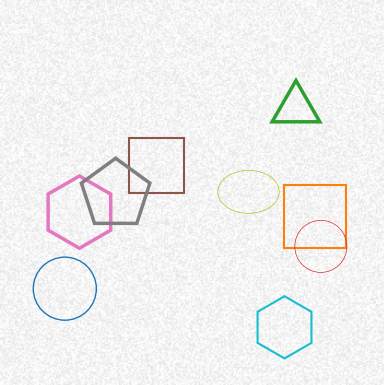[{"shape": "circle", "thickness": 1, "radius": 0.41, "center": [0.168, 0.25]}, {"shape": "square", "thickness": 1.5, "radius": 0.41, "center": [0.818, 0.439]}, {"shape": "triangle", "thickness": 2.5, "radius": 0.36, "center": [0.769, 0.719]}, {"shape": "circle", "thickness": 0.5, "radius": 0.34, "center": [0.833, 0.36]}, {"shape": "square", "thickness": 1.5, "radius": 0.35, "center": [0.407, 0.57]}, {"shape": "hexagon", "thickness": 2.5, "radius": 0.47, "center": [0.206, 0.449]}, {"shape": "pentagon", "thickness": 2.5, "radius": 0.47, "center": [0.3, 0.495]}, {"shape": "oval", "thickness": 0.5, "radius": 0.4, "center": [0.646, 0.502]}, {"shape": "hexagon", "thickness": 1.5, "radius": 0.4, "center": [0.739, 0.15]}]